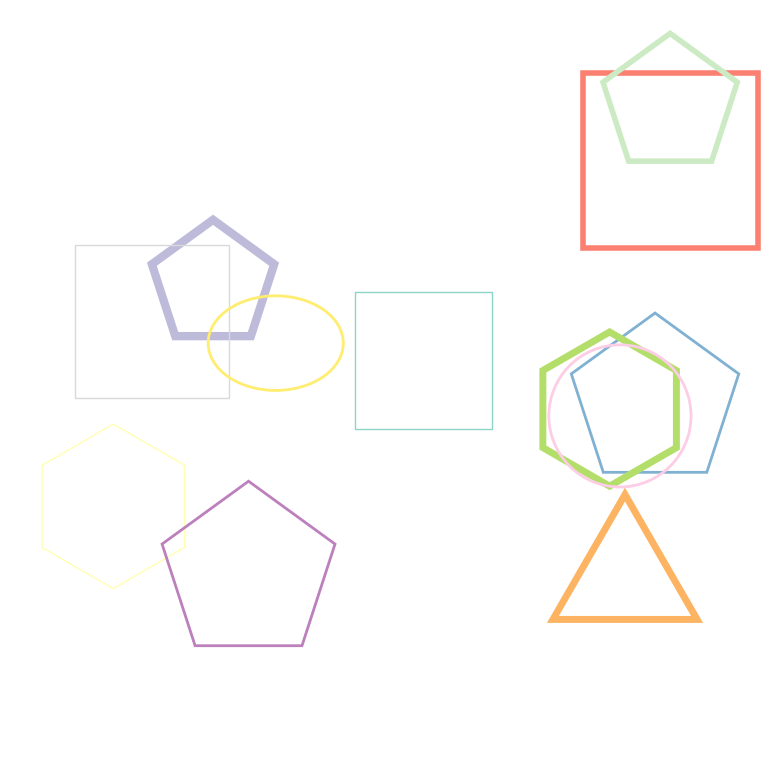[{"shape": "square", "thickness": 0.5, "radius": 0.45, "center": [0.55, 0.532]}, {"shape": "hexagon", "thickness": 0.5, "radius": 0.53, "center": [0.147, 0.342]}, {"shape": "pentagon", "thickness": 3, "radius": 0.42, "center": [0.277, 0.631]}, {"shape": "square", "thickness": 2, "radius": 0.57, "center": [0.871, 0.791]}, {"shape": "pentagon", "thickness": 1, "radius": 0.57, "center": [0.851, 0.479]}, {"shape": "triangle", "thickness": 2.5, "radius": 0.54, "center": [0.812, 0.25]}, {"shape": "hexagon", "thickness": 2.5, "radius": 0.5, "center": [0.792, 0.469]}, {"shape": "circle", "thickness": 1, "radius": 0.46, "center": [0.805, 0.46]}, {"shape": "square", "thickness": 0.5, "radius": 0.5, "center": [0.198, 0.582]}, {"shape": "pentagon", "thickness": 1, "radius": 0.59, "center": [0.323, 0.257]}, {"shape": "pentagon", "thickness": 2, "radius": 0.46, "center": [0.87, 0.865]}, {"shape": "oval", "thickness": 1, "radius": 0.44, "center": [0.358, 0.554]}]